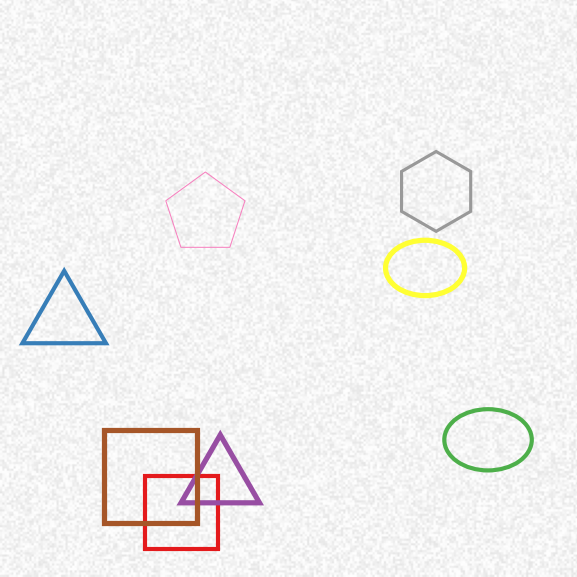[{"shape": "square", "thickness": 2, "radius": 0.32, "center": [0.315, 0.111]}, {"shape": "triangle", "thickness": 2, "radius": 0.42, "center": [0.111, 0.447]}, {"shape": "oval", "thickness": 2, "radius": 0.38, "center": [0.845, 0.238]}, {"shape": "triangle", "thickness": 2.5, "radius": 0.39, "center": [0.381, 0.168]}, {"shape": "oval", "thickness": 2.5, "radius": 0.34, "center": [0.736, 0.535]}, {"shape": "square", "thickness": 2.5, "radius": 0.4, "center": [0.26, 0.174]}, {"shape": "pentagon", "thickness": 0.5, "radius": 0.36, "center": [0.356, 0.629]}, {"shape": "hexagon", "thickness": 1.5, "radius": 0.35, "center": [0.755, 0.668]}]